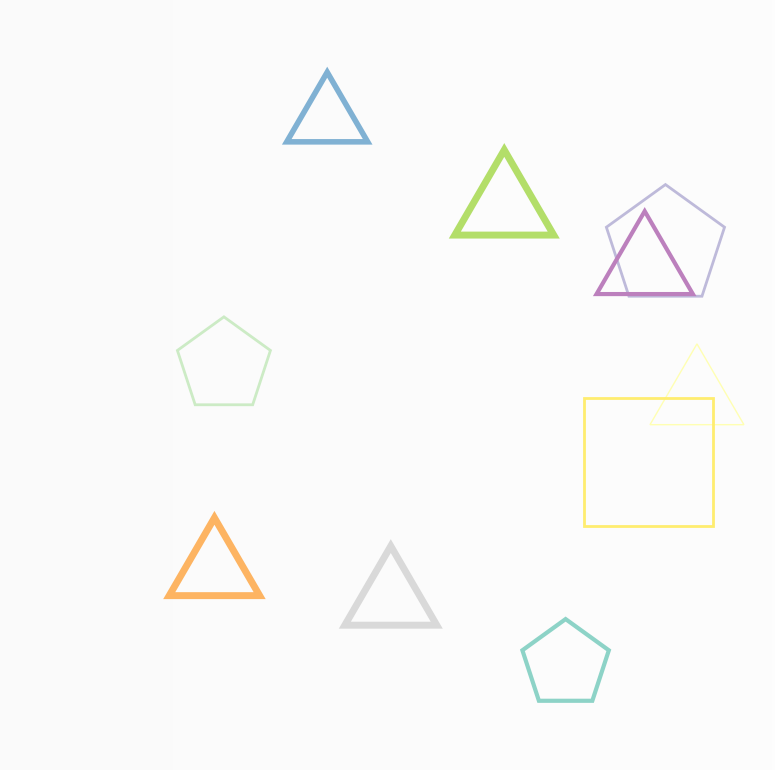[{"shape": "pentagon", "thickness": 1.5, "radius": 0.29, "center": [0.73, 0.137]}, {"shape": "triangle", "thickness": 0.5, "radius": 0.35, "center": [0.899, 0.483]}, {"shape": "pentagon", "thickness": 1, "radius": 0.4, "center": [0.859, 0.68]}, {"shape": "triangle", "thickness": 2, "radius": 0.3, "center": [0.422, 0.846]}, {"shape": "triangle", "thickness": 2.5, "radius": 0.34, "center": [0.277, 0.26]}, {"shape": "triangle", "thickness": 2.5, "radius": 0.37, "center": [0.651, 0.732]}, {"shape": "triangle", "thickness": 2.5, "radius": 0.34, "center": [0.504, 0.222]}, {"shape": "triangle", "thickness": 1.5, "radius": 0.36, "center": [0.832, 0.654]}, {"shape": "pentagon", "thickness": 1, "radius": 0.32, "center": [0.289, 0.525]}, {"shape": "square", "thickness": 1, "radius": 0.42, "center": [0.837, 0.4]}]